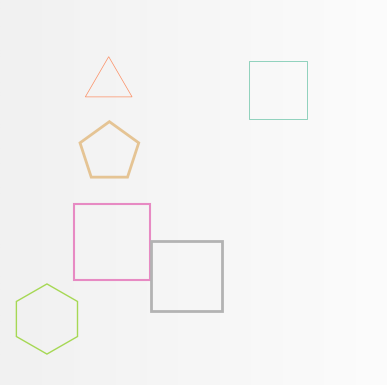[{"shape": "square", "thickness": 0.5, "radius": 0.37, "center": [0.718, 0.766]}, {"shape": "triangle", "thickness": 0.5, "radius": 0.35, "center": [0.281, 0.783]}, {"shape": "square", "thickness": 1.5, "radius": 0.49, "center": [0.289, 0.371]}, {"shape": "hexagon", "thickness": 1, "radius": 0.46, "center": [0.121, 0.171]}, {"shape": "pentagon", "thickness": 2, "radius": 0.4, "center": [0.282, 0.604]}, {"shape": "square", "thickness": 2, "radius": 0.45, "center": [0.482, 0.284]}]